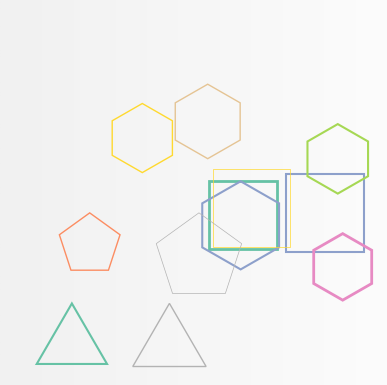[{"shape": "square", "thickness": 2, "radius": 0.44, "center": [0.627, 0.442]}, {"shape": "triangle", "thickness": 1.5, "radius": 0.52, "center": [0.185, 0.107]}, {"shape": "pentagon", "thickness": 1, "radius": 0.41, "center": [0.231, 0.365]}, {"shape": "hexagon", "thickness": 1.5, "radius": 0.57, "center": [0.621, 0.415]}, {"shape": "square", "thickness": 1.5, "radius": 0.5, "center": [0.838, 0.446]}, {"shape": "hexagon", "thickness": 2, "radius": 0.43, "center": [0.884, 0.307]}, {"shape": "hexagon", "thickness": 1.5, "radius": 0.45, "center": [0.872, 0.587]}, {"shape": "hexagon", "thickness": 1, "radius": 0.45, "center": [0.367, 0.641]}, {"shape": "square", "thickness": 0.5, "radius": 0.5, "center": [0.649, 0.46]}, {"shape": "hexagon", "thickness": 1, "radius": 0.48, "center": [0.536, 0.685]}, {"shape": "pentagon", "thickness": 0.5, "radius": 0.58, "center": [0.513, 0.331]}, {"shape": "triangle", "thickness": 1, "radius": 0.55, "center": [0.437, 0.103]}]